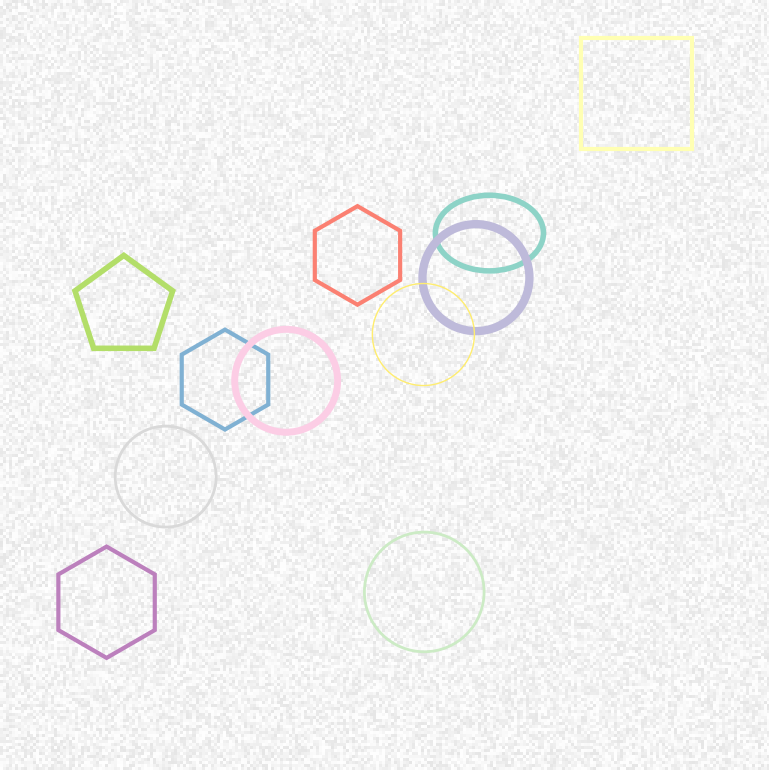[{"shape": "oval", "thickness": 2, "radius": 0.35, "center": [0.636, 0.697]}, {"shape": "square", "thickness": 1.5, "radius": 0.36, "center": [0.827, 0.878]}, {"shape": "circle", "thickness": 3, "radius": 0.35, "center": [0.618, 0.639]}, {"shape": "hexagon", "thickness": 1.5, "radius": 0.32, "center": [0.464, 0.668]}, {"shape": "hexagon", "thickness": 1.5, "radius": 0.32, "center": [0.292, 0.507]}, {"shape": "pentagon", "thickness": 2, "radius": 0.33, "center": [0.161, 0.602]}, {"shape": "circle", "thickness": 2.5, "radius": 0.33, "center": [0.372, 0.505]}, {"shape": "circle", "thickness": 1, "radius": 0.33, "center": [0.215, 0.381]}, {"shape": "hexagon", "thickness": 1.5, "radius": 0.36, "center": [0.138, 0.218]}, {"shape": "circle", "thickness": 1, "radius": 0.39, "center": [0.551, 0.231]}, {"shape": "circle", "thickness": 0.5, "radius": 0.33, "center": [0.55, 0.566]}]